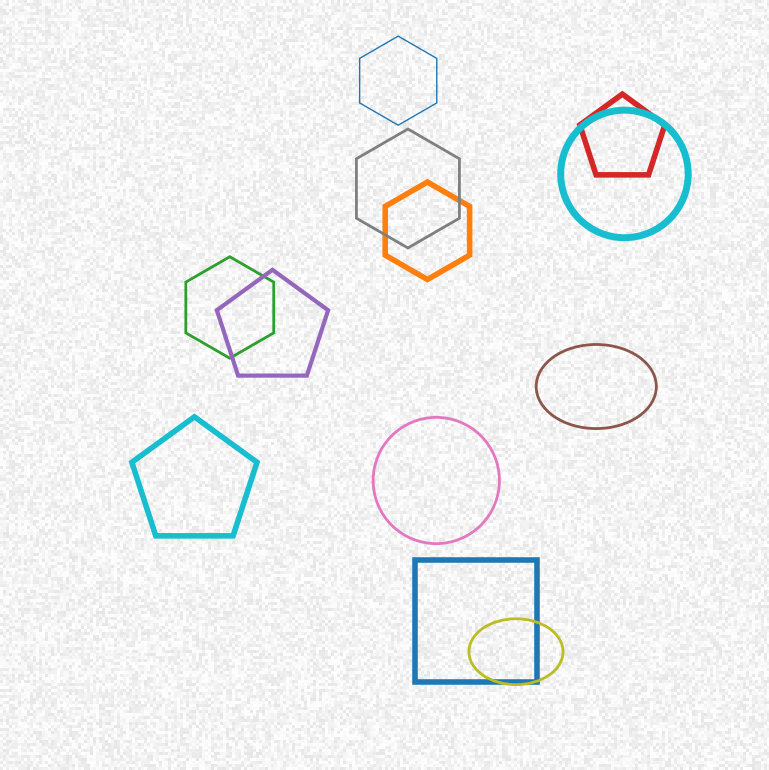[{"shape": "square", "thickness": 2, "radius": 0.4, "center": [0.618, 0.194]}, {"shape": "hexagon", "thickness": 0.5, "radius": 0.29, "center": [0.517, 0.895]}, {"shape": "hexagon", "thickness": 2, "radius": 0.32, "center": [0.555, 0.7]}, {"shape": "hexagon", "thickness": 1, "radius": 0.33, "center": [0.298, 0.601]}, {"shape": "pentagon", "thickness": 2, "radius": 0.29, "center": [0.808, 0.82]}, {"shape": "pentagon", "thickness": 1.5, "radius": 0.38, "center": [0.354, 0.574]}, {"shape": "oval", "thickness": 1, "radius": 0.39, "center": [0.774, 0.498]}, {"shape": "circle", "thickness": 1, "radius": 0.41, "center": [0.567, 0.376]}, {"shape": "hexagon", "thickness": 1, "radius": 0.39, "center": [0.53, 0.755]}, {"shape": "oval", "thickness": 1, "radius": 0.31, "center": [0.67, 0.154]}, {"shape": "circle", "thickness": 2.5, "radius": 0.41, "center": [0.811, 0.774]}, {"shape": "pentagon", "thickness": 2, "radius": 0.43, "center": [0.253, 0.373]}]